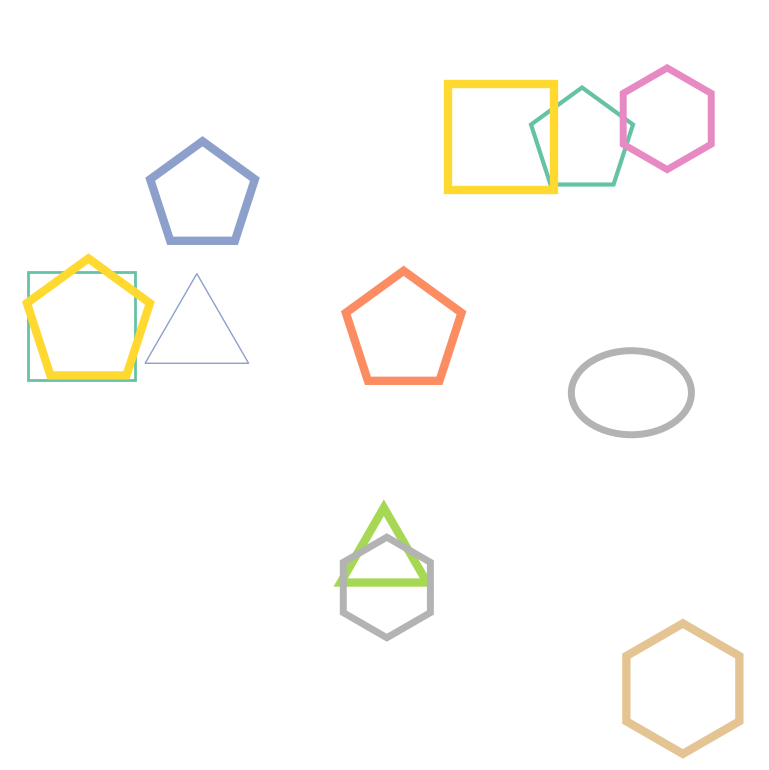[{"shape": "pentagon", "thickness": 1.5, "radius": 0.35, "center": [0.756, 0.817]}, {"shape": "square", "thickness": 1, "radius": 0.35, "center": [0.106, 0.577]}, {"shape": "pentagon", "thickness": 3, "radius": 0.39, "center": [0.524, 0.569]}, {"shape": "pentagon", "thickness": 3, "radius": 0.36, "center": [0.263, 0.745]}, {"shape": "triangle", "thickness": 0.5, "radius": 0.39, "center": [0.256, 0.567]}, {"shape": "hexagon", "thickness": 2.5, "radius": 0.33, "center": [0.866, 0.846]}, {"shape": "triangle", "thickness": 3, "radius": 0.32, "center": [0.498, 0.276]}, {"shape": "square", "thickness": 3, "radius": 0.34, "center": [0.65, 0.822]}, {"shape": "pentagon", "thickness": 3, "radius": 0.42, "center": [0.115, 0.58]}, {"shape": "hexagon", "thickness": 3, "radius": 0.42, "center": [0.887, 0.106]}, {"shape": "hexagon", "thickness": 2.5, "radius": 0.33, "center": [0.502, 0.237]}, {"shape": "oval", "thickness": 2.5, "radius": 0.39, "center": [0.82, 0.49]}]